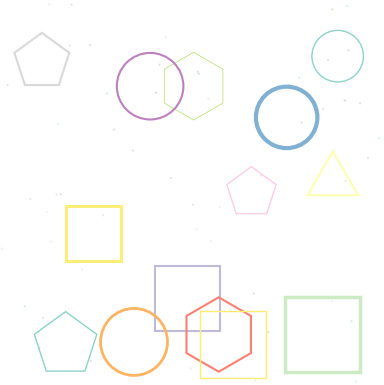[{"shape": "pentagon", "thickness": 1, "radius": 0.43, "center": [0.17, 0.105]}, {"shape": "circle", "thickness": 1, "radius": 0.33, "center": [0.877, 0.854]}, {"shape": "triangle", "thickness": 1.5, "radius": 0.38, "center": [0.865, 0.531]}, {"shape": "square", "thickness": 1.5, "radius": 0.42, "center": [0.488, 0.225]}, {"shape": "hexagon", "thickness": 1.5, "radius": 0.48, "center": [0.568, 0.131]}, {"shape": "circle", "thickness": 3, "radius": 0.4, "center": [0.745, 0.695]}, {"shape": "circle", "thickness": 2, "radius": 0.43, "center": [0.348, 0.112]}, {"shape": "hexagon", "thickness": 0.5, "radius": 0.44, "center": [0.503, 0.776]}, {"shape": "pentagon", "thickness": 1, "radius": 0.34, "center": [0.653, 0.5]}, {"shape": "pentagon", "thickness": 1.5, "radius": 0.37, "center": [0.109, 0.84]}, {"shape": "circle", "thickness": 1.5, "radius": 0.43, "center": [0.39, 0.776]}, {"shape": "square", "thickness": 2.5, "radius": 0.49, "center": [0.838, 0.131]}, {"shape": "square", "thickness": 1, "radius": 0.43, "center": [0.605, 0.105]}, {"shape": "square", "thickness": 2, "radius": 0.36, "center": [0.243, 0.394]}]